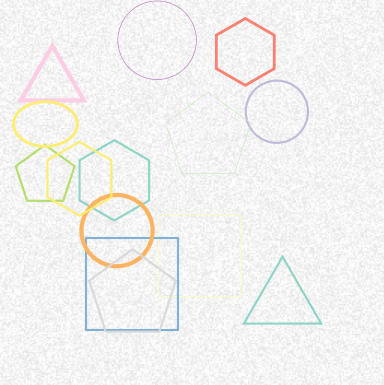[{"shape": "hexagon", "thickness": 1.5, "radius": 0.52, "center": [0.297, 0.532]}, {"shape": "triangle", "thickness": 1.5, "radius": 0.58, "center": [0.734, 0.217]}, {"shape": "square", "thickness": 0.5, "radius": 0.53, "center": [0.518, 0.339]}, {"shape": "circle", "thickness": 1.5, "radius": 0.4, "center": [0.719, 0.71]}, {"shape": "hexagon", "thickness": 2, "radius": 0.43, "center": [0.637, 0.865]}, {"shape": "square", "thickness": 1.5, "radius": 0.6, "center": [0.344, 0.262]}, {"shape": "circle", "thickness": 3, "radius": 0.46, "center": [0.304, 0.401]}, {"shape": "pentagon", "thickness": 1.5, "radius": 0.4, "center": [0.117, 0.543]}, {"shape": "triangle", "thickness": 3, "radius": 0.47, "center": [0.136, 0.787]}, {"shape": "pentagon", "thickness": 1.5, "radius": 0.59, "center": [0.344, 0.234]}, {"shape": "circle", "thickness": 0.5, "radius": 0.51, "center": [0.408, 0.895]}, {"shape": "pentagon", "thickness": 0.5, "radius": 0.58, "center": [0.541, 0.644]}, {"shape": "hexagon", "thickness": 1.5, "radius": 0.48, "center": [0.206, 0.536]}, {"shape": "oval", "thickness": 2, "radius": 0.41, "center": [0.118, 0.678]}]